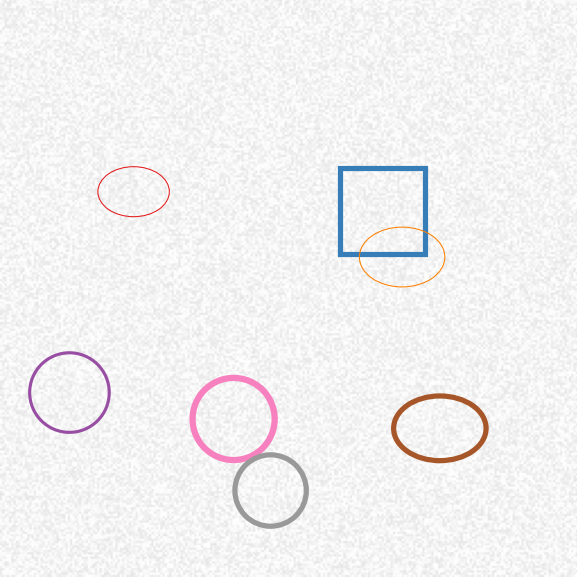[{"shape": "oval", "thickness": 0.5, "radius": 0.31, "center": [0.231, 0.667]}, {"shape": "square", "thickness": 2.5, "radius": 0.37, "center": [0.662, 0.634]}, {"shape": "circle", "thickness": 1.5, "radius": 0.34, "center": [0.12, 0.319]}, {"shape": "oval", "thickness": 0.5, "radius": 0.37, "center": [0.696, 0.554]}, {"shape": "oval", "thickness": 2.5, "radius": 0.4, "center": [0.762, 0.257]}, {"shape": "circle", "thickness": 3, "radius": 0.36, "center": [0.405, 0.274]}, {"shape": "circle", "thickness": 2.5, "radius": 0.31, "center": [0.469, 0.15]}]